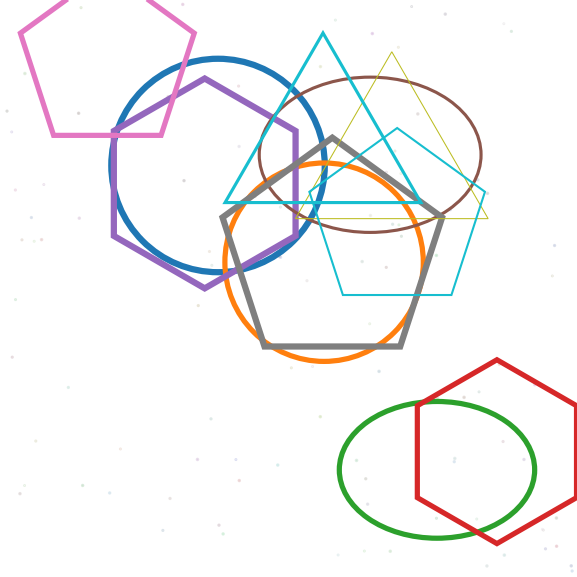[{"shape": "circle", "thickness": 3, "radius": 0.92, "center": [0.378, 0.713]}, {"shape": "circle", "thickness": 2.5, "radius": 0.86, "center": [0.561, 0.545]}, {"shape": "oval", "thickness": 2.5, "radius": 0.85, "center": [0.757, 0.186]}, {"shape": "hexagon", "thickness": 2.5, "radius": 0.8, "center": [0.86, 0.217]}, {"shape": "hexagon", "thickness": 3, "radius": 0.91, "center": [0.354, 0.681]}, {"shape": "oval", "thickness": 1.5, "radius": 0.96, "center": [0.641, 0.731]}, {"shape": "pentagon", "thickness": 2.5, "radius": 0.79, "center": [0.186, 0.893]}, {"shape": "pentagon", "thickness": 3, "radius": 1.0, "center": [0.575, 0.561]}, {"shape": "triangle", "thickness": 0.5, "radius": 0.96, "center": [0.678, 0.717]}, {"shape": "pentagon", "thickness": 1, "radius": 0.8, "center": [0.688, 0.618]}, {"shape": "triangle", "thickness": 1.5, "radius": 0.98, "center": [0.559, 0.746]}]